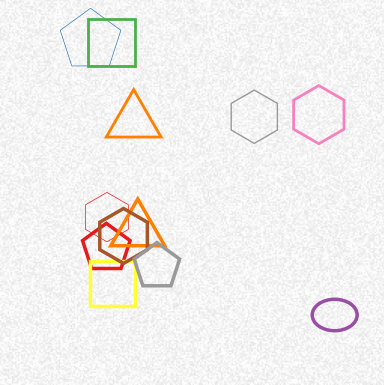[{"shape": "hexagon", "thickness": 0.5, "radius": 0.32, "center": [0.278, 0.436]}, {"shape": "pentagon", "thickness": 2.5, "radius": 0.32, "center": [0.276, 0.355]}, {"shape": "pentagon", "thickness": 0.5, "radius": 0.41, "center": [0.235, 0.896]}, {"shape": "square", "thickness": 2, "radius": 0.31, "center": [0.289, 0.89]}, {"shape": "oval", "thickness": 2.5, "radius": 0.29, "center": [0.869, 0.182]}, {"shape": "triangle", "thickness": 2.5, "radius": 0.4, "center": [0.358, 0.402]}, {"shape": "triangle", "thickness": 2, "radius": 0.41, "center": [0.347, 0.685]}, {"shape": "square", "thickness": 2.5, "radius": 0.29, "center": [0.292, 0.264]}, {"shape": "hexagon", "thickness": 2.5, "radius": 0.36, "center": [0.321, 0.387]}, {"shape": "hexagon", "thickness": 2, "radius": 0.38, "center": [0.828, 0.702]}, {"shape": "hexagon", "thickness": 1, "radius": 0.35, "center": [0.661, 0.697]}, {"shape": "pentagon", "thickness": 2.5, "radius": 0.31, "center": [0.408, 0.308]}]